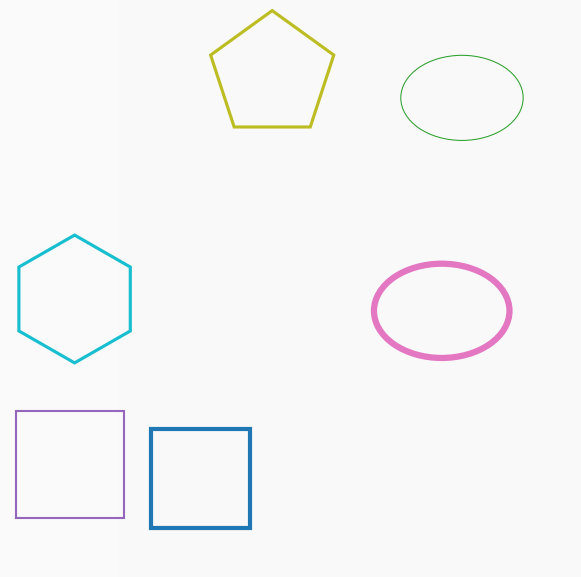[{"shape": "square", "thickness": 2, "radius": 0.43, "center": [0.346, 0.17]}, {"shape": "oval", "thickness": 0.5, "radius": 0.53, "center": [0.795, 0.83]}, {"shape": "square", "thickness": 1, "radius": 0.46, "center": [0.12, 0.195]}, {"shape": "oval", "thickness": 3, "radius": 0.58, "center": [0.76, 0.461]}, {"shape": "pentagon", "thickness": 1.5, "radius": 0.56, "center": [0.468, 0.869]}, {"shape": "hexagon", "thickness": 1.5, "radius": 0.55, "center": [0.128, 0.481]}]